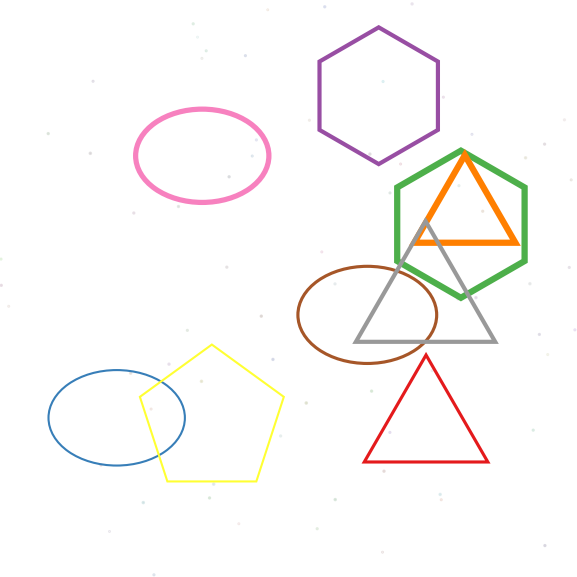[{"shape": "triangle", "thickness": 1.5, "radius": 0.62, "center": [0.738, 0.261]}, {"shape": "oval", "thickness": 1, "radius": 0.59, "center": [0.202, 0.276]}, {"shape": "hexagon", "thickness": 3, "radius": 0.64, "center": [0.798, 0.611]}, {"shape": "hexagon", "thickness": 2, "radius": 0.59, "center": [0.656, 0.833]}, {"shape": "triangle", "thickness": 3, "radius": 0.51, "center": [0.805, 0.629]}, {"shape": "pentagon", "thickness": 1, "radius": 0.66, "center": [0.367, 0.271]}, {"shape": "oval", "thickness": 1.5, "radius": 0.6, "center": [0.636, 0.454]}, {"shape": "oval", "thickness": 2.5, "radius": 0.58, "center": [0.35, 0.729]}, {"shape": "triangle", "thickness": 2, "radius": 0.7, "center": [0.737, 0.477]}]